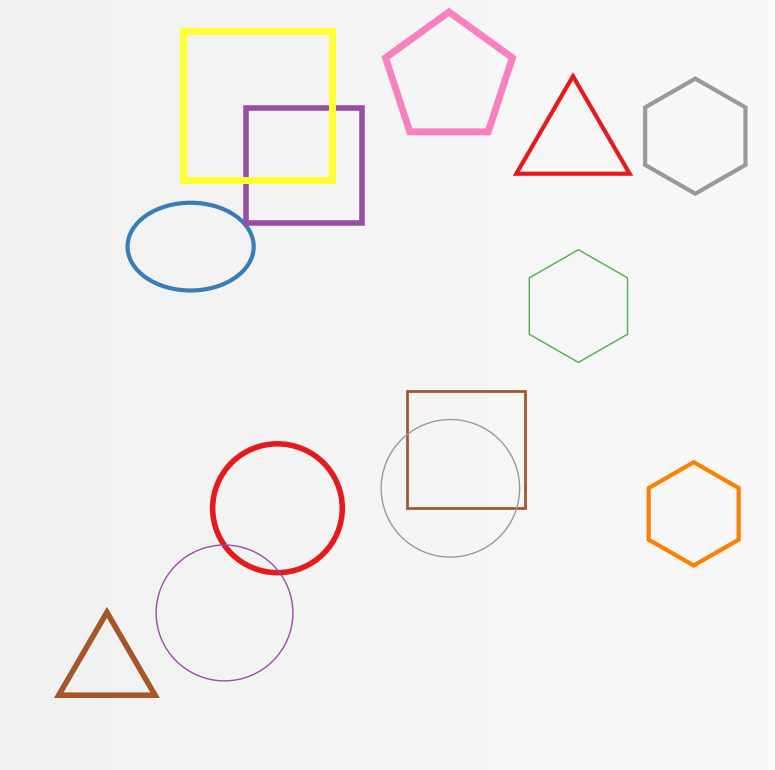[{"shape": "triangle", "thickness": 1.5, "radius": 0.42, "center": [0.739, 0.817]}, {"shape": "circle", "thickness": 2, "radius": 0.42, "center": [0.358, 0.34]}, {"shape": "oval", "thickness": 1.5, "radius": 0.41, "center": [0.246, 0.68]}, {"shape": "hexagon", "thickness": 0.5, "radius": 0.37, "center": [0.746, 0.603]}, {"shape": "square", "thickness": 2, "radius": 0.37, "center": [0.392, 0.785]}, {"shape": "circle", "thickness": 0.5, "radius": 0.44, "center": [0.29, 0.204]}, {"shape": "hexagon", "thickness": 1.5, "radius": 0.34, "center": [0.895, 0.333]}, {"shape": "square", "thickness": 2.5, "radius": 0.48, "center": [0.332, 0.863]}, {"shape": "square", "thickness": 1, "radius": 0.38, "center": [0.601, 0.416]}, {"shape": "triangle", "thickness": 2, "radius": 0.36, "center": [0.138, 0.133]}, {"shape": "pentagon", "thickness": 2.5, "radius": 0.43, "center": [0.579, 0.898]}, {"shape": "hexagon", "thickness": 1.5, "radius": 0.37, "center": [0.897, 0.823]}, {"shape": "circle", "thickness": 0.5, "radius": 0.45, "center": [0.581, 0.366]}]